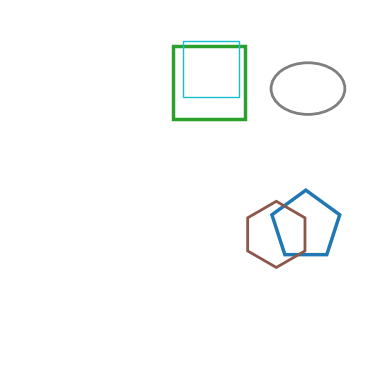[{"shape": "pentagon", "thickness": 2.5, "radius": 0.46, "center": [0.794, 0.413]}, {"shape": "square", "thickness": 2.5, "radius": 0.47, "center": [0.542, 0.786]}, {"shape": "hexagon", "thickness": 2, "radius": 0.43, "center": [0.718, 0.391]}, {"shape": "oval", "thickness": 2, "radius": 0.48, "center": [0.8, 0.77]}, {"shape": "square", "thickness": 1, "radius": 0.36, "center": [0.547, 0.82]}]